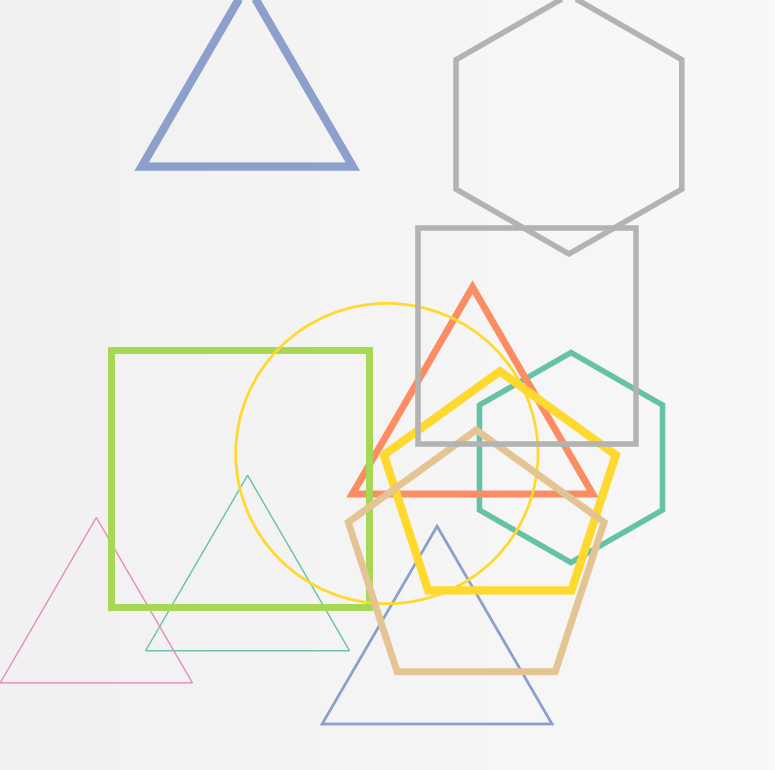[{"shape": "triangle", "thickness": 0.5, "radius": 0.76, "center": [0.319, 0.231]}, {"shape": "hexagon", "thickness": 2, "radius": 0.68, "center": [0.737, 0.406]}, {"shape": "triangle", "thickness": 2.5, "radius": 0.9, "center": [0.61, 0.448]}, {"shape": "triangle", "thickness": 1, "radius": 0.86, "center": [0.564, 0.145]}, {"shape": "triangle", "thickness": 3, "radius": 0.79, "center": [0.319, 0.862]}, {"shape": "triangle", "thickness": 0.5, "radius": 0.72, "center": [0.124, 0.185]}, {"shape": "square", "thickness": 2.5, "radius": 0.83, "center": [0.31, 0.379]}, {"shape": "pentagon", "thickness": 3, "radius": 0.79, "center": [0.645, 0.36]}, {"shape": "circle", "thickness": 1, "radius": 0.98, "center": [0.499, 0.411]}, {"shape": "pentagon", "thickness": 2.5, "radius": 0.87, "center": [0.614, 0.268]}, {"shape": "square", "thickness": 2, "radius": 0.7, "center": [0.68, 0.563]}, {"shape": "hexagon", "thickness": 2, "radius": 0.84, "center": [0.734, 0.838]}]